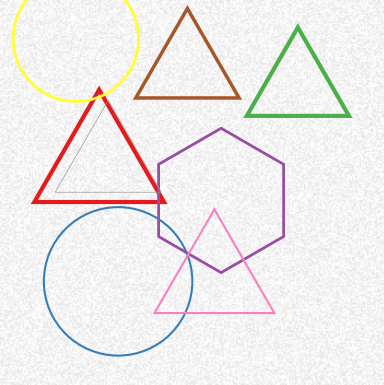[{"shape": "triangle", "thickness": 3, "radius": 0.97, "center": [0.258, 0.573]}, {"shape": "circle", "thickness": 1.5, "radius": 0.96, "center": [0.307, 0.269]}, {"shape": "triangle", "thickness": 3, "radius": 0.77, "center": [0.774, 0.776]}, {"shape": "hexagon", "thickness": 2, "radius": 0.94, "center": [0.574, 0.479]}, {"shape": "circle", "thickness": 2, "radius": 0.81, "center": [0.197, 0.899]}, {"shape": "triangle", "thickness": 2.5, "radius": 0.77, "center": [0.487, 0.823]}, {"shape": "triangle", "thickness": 1.5, "radius": 0.9, "center": [0.557, 0.277]}, {"shape": "triangle", "thickness": 0.5, "radius": 0.8, "center": [0.281, 0.58]}]